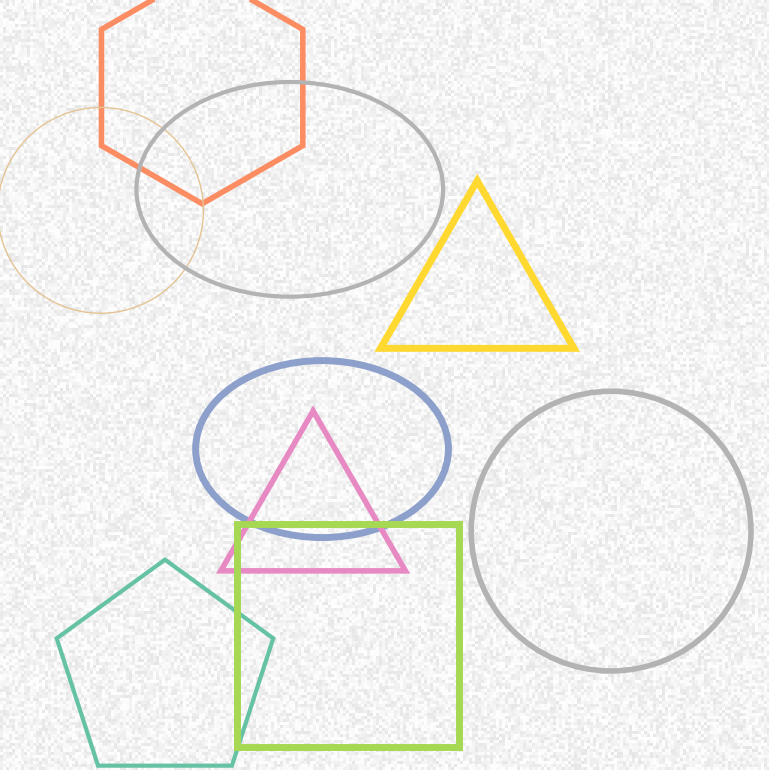[{"shape": "pentagon", "thickness": 1.5, "radius": 0.74, "center": [0.214, 0.125]}, {"shape": "hexagon", "thickness": 2, "radius": 0.75, "center": [0.263, 0.886]}, {"shape": "oval", "thickness": 2.5, "radius": 0.82, "center": [0.418, 0.417]}, {"shape": "triangle", "thickness": 2, "radius": 0.69, "center": [0.407, 0.328]}, {"shape": "square", "thickness": 2.5, "radius": 0.72, "center": [0.452, 0.175]}, {"shape": "triangle", "thickness": 2.5, "radius": 0.73, "center": [0.62, 0.62]}, {"shape": "circle", "thickness": 0.5, "radius": 0.67, "center": [0.131, 0.727]}, {"shape": "oval", "thickness": 1.5, "radius": 1.0, "center": [0.376, 0.754]}, {"shape": "circle", "thickness": 2, "radius": 0.91, "center": [0.794, 0.31]}]